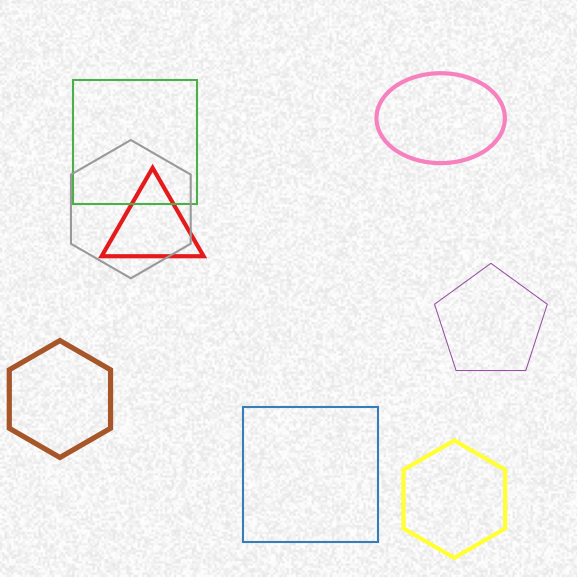[{"shape": "triangle", "thickness": 2, "radius": 0.51, "center": [0.264, 0.606]}, {"shape": "square", "thickness": 1, "radius": 0.58, "center": [0.537, 0.178]}, {"shape": "square", "thickness": 1, "radius": 0.54, "center": [0.233, 0.753]}, {"shape": "pentagon", "thickness": 0.5, "radius": 0.51, "center": [0.85, 0.441]}, {"shape": "hexagon", "thickness": 2, "radius": 0.51, "center": [0.787, 0.135]}, {"shape": "hexagon", "thickness": 2.5, "radius": 0.51, "center": [0.104, 0.308]}, {"shape": "oval", "thickness": 2, "radius": 0.56, "center": [0.763, 0.795]}, {"shape": "hexagon", "thickness": 1, "radius": 0.6, "center": [0.227, 0.637]}]